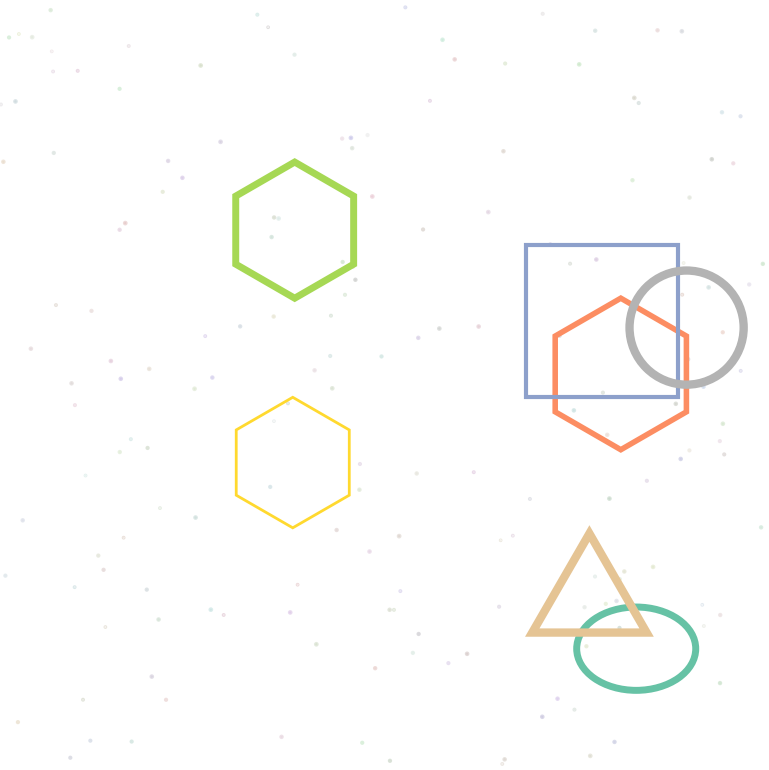[{"shape": "oval", "thickness": 2.5, "radius": 0.39, "center": [0.826, 0.158]}, {"shape": "hexagon", "thickness": 2, "radius": 0.49, "center": [0.806, 0.514]}, {"shape": "square", "thickness": 1.5, "radius": 0.49, "center": [0.782, 0.583]}, {"shape": "hexagon", "thickness": 2.5, "radius": 0.44, "center": [0.383, 0.701]}, {"shape": "hexagon", "thickness": 1, "radius": 0.42, "center": [0.38, 0.399]}, {"shape": "triangle", "thickness": 3, "radius": 0.43, "center": [0.765, 0.221]}, {"shape": "circle", "thickness": 3, "radius": 0.37, "center": [0.892, 0.575]}]